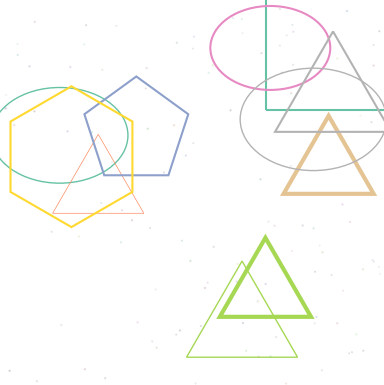[{"shape": "oval", "thickness": 1, "radius": 0.89, "center": [0.155, 0.648]}, {"shape": "square", "thickness": 1.5, "radius": 0.9, "center": [0.872, 0.895]}, {"shape": "triangle", "thickness": 0.5, "radius": 0.68, "center": [0.255, 0.514]}, {"shape": "pentagon", "thickness": 1.5, "radius": 0.71, "center": [0.354, 0.66]}, {"shape": "oval", "thickness": 1.5, "radius": 0.78, "center": [0.702, 0.875]}, {"shape": "triangle", "thickness": 1, "radius": 0.83, "center": [0.629, 0.155]}, {"shape": "triangle", "thickness": 3, "radius": 0.68, "center": [0.689, 0.246]}, {"shape": "hexagon", "thickness": 1.5, "radius": 0.91, "center": [0.186, 0.593]}, {"shape": "triangle", "thickness": 3, "radius": 0.68, "center": [0.854, 0.564]}, {"shape": "oval", "thickness": 1, "radius": 0.95, "center": [0.814, 0.69]}, {"shape": "triangle", "thickness": 1.5, "radius": 0.87, "center": [0.865, 0.744]}]